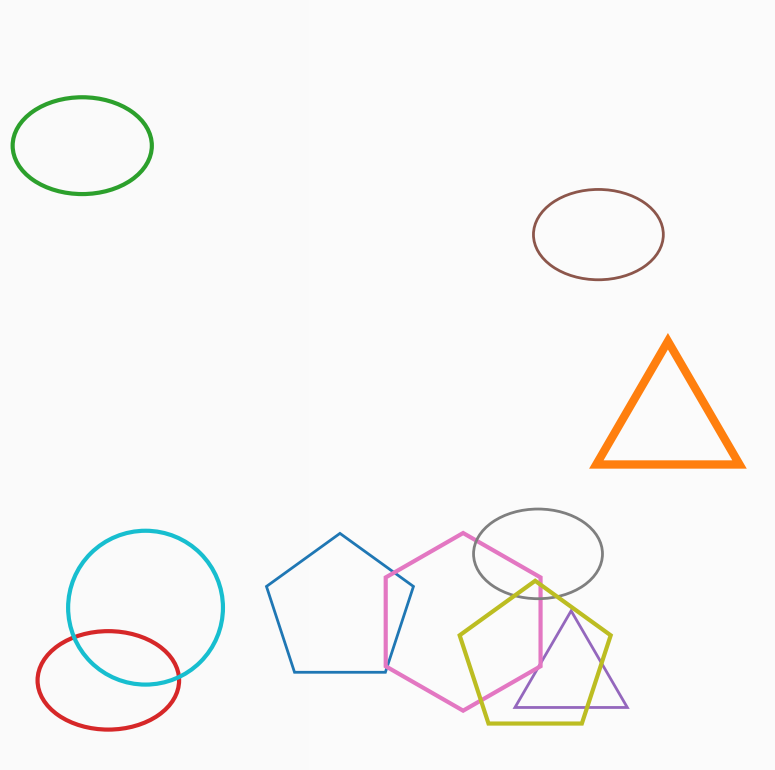[{"shape": "pentagon", "thickness": 1, "radius": 0.5, "center": [0.439, 0.208]}, {"shape": "triangle", "thickness": 3, "radius": 0.53, "center": [0.862, 0.45]}, {"shape": "oval", "thickness": 1.5, "radius": 0.45, "center": [0.106, 0.811]}, {"shape": "oval", "thickness": 1.5, "radius": 0.46, "center": [0.14, 0.116]}, {"shape": "triangle", "thickness": 1, "radius": 0.42, "center": [0.737, 0.123]}, {"shape": "oval", "thickness": 1, "radius": 0.42, "center": [0.772, 0.695]}, {"shape": "hexagon", "thickness": 1.5, "radius": 0.58, "center": [0.598, 0.192]}, {"shape": "oval", "thickness": 1, "radius": 0.42, "center": [0.694, 0.281]}, {"shape": "pentagon", "thickness": 1.5, "radius": 0.51, "center": [0.691, 0.143]}, {"shape": "circle", "thickness": 1.5, "radius": 0.5, "center": [0.188, 0.211]}]